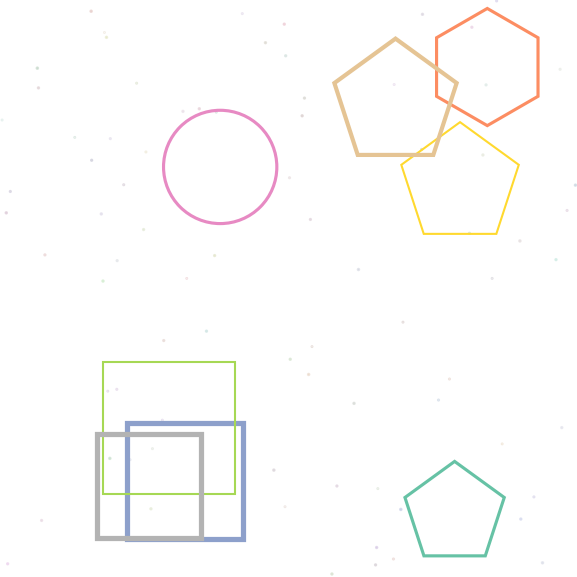[{"shape": "pentagon", "thickness": 1.5, "radius": 0.45, "center": [0.787, 0.11]}, {"shape": "hexagon", "thickness": 1.5, "radius": 0.51, "center": [0.844, 0.883]}, {"shape": "square", "thickness": 2.5, "radius": 0.5, "center": [0.321, 0.166]}, {"shape": "circle", "thickness": 1.5, "radius": 0.49, "center": [0.381, 0.71]}, {"shape": "square", "thickness": 1, "radius": 0.57, "center": [0.292, 0.258]}, {"shape": "pentagon", "thickness": 1, "radius": 0.53, "center": [0.797, 0.681]}, {"shape": "pentagon", "thickness": 2, "radius": 0.56, "center": [0.685, 0.821]}, {"shape": "square", "thickness": 2.5, "radius": 0.45, "center": [0.258, 0.158]}]